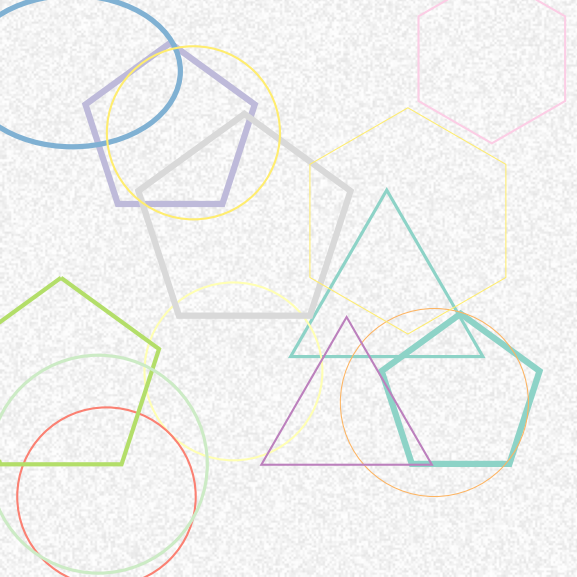[{"shape": "pentagon", "thickness": 3, "radius": 0.72, "center": [0.798, 0.312]}, {"shape": "triangle", "thickness": 1.5, "radius": 0.96, "center": [0.67, 0.478]}, {"shape": "circle", "thickness": 1, "radius": 0.77, "center": [0.404, 0.356]}, {"shape": "pentagon", "thickness": 3, "radius": 0.77, "center": [0.295, 0.771]}, {"shape": "circle", "thickness": 1, "radius": 0.77, "center": [0.184, 0.139]}, {"shape": "oval", "thickness": 2.5, "radius": 0.94, "center": [0.125, 0.876]}, {"shape": "circle", "thickness": 0.5, "radius": 0.81, "center": [0.752, 0.302]}, {"shape": "pentagon", "thickness": 2, "radius": 0.89, "center": [0.106, 0.34]}, {"shape": "hexagon", "thickness": 1, "radius": 0.73, "center": [0.852, 0.898]}, {"shape": "pentagon", "thickness": 3, "radius": 0.97, "center": [0.423, 0.609]}, {"shape": "triangle", "thickness": 1, "radius": 0.85, "center": [0.6, 0.28]}, {"shape": "circle", "thickness": 1.5, "radius": 0.94, "center": [0.17, 0.195]}, {"shape": "circle", "thickness": 1, "radius": 0.75, "center": [0.335, 0.769]}, {"shape": "hexagon", "thickness": 0.5, "radius": 0.98, "center": [0.706, 0.617]}]